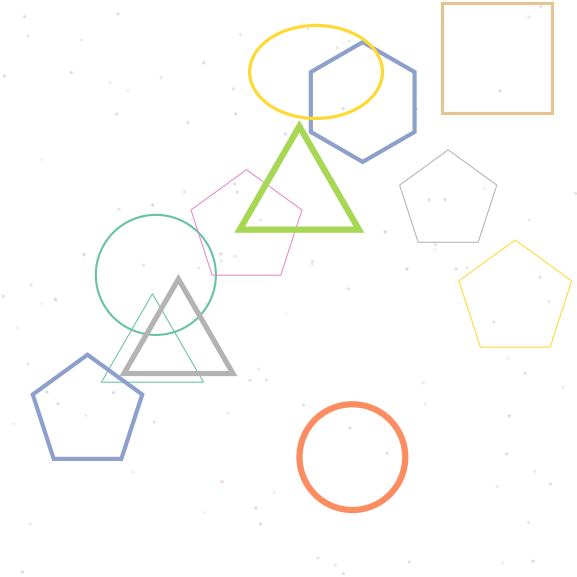[{"shape": "circle", "thickness": 1, "radius": 0.52, "center": [0.27, 0.523]}, {"shape": "triangle", "thickness": 0.5, "radius": 0.51, "center": [0.264, 0.388]}, {"shape": "circle", "thickness": 3, "radius": 0.46, "center": [0.61, 0.208]}, {"shape": "pentagon", "thickness": 2, "radius": 0.5, "center": [0.152, 0.285]}, {"shape": "hexagon", "thickness": 2, "radius": 0.52, "center": [0.628, 0.822]}, {"shape": "pentagon", "thickness": 0.5, "radius": 0.51, "center": [0.427, 0.604]}, {"shape": "triangle", "thickness": 3, "radius": 0.6, "center": [0.518, 0.661]}, {"shape": "pentagon", "thickness": 0.5, "radius": 0.51, "center": [0.892, 0.481]}, {"shape": "oval", "thickness": 1.5, "radius": 0.58, "center": [0.547, 0.875]}, {"shape": "square", "thickness": 1.5, "radius": 0.48, "center": [0.861, 0.899]}, {"shape": "triangle", "thickness": 2.5, "radius": 0.55, "center": [0.309, 0.407]}, {"shape": "pentagon", "thickness": 0.5, "radius": 0.44, "center": [0.776, 0.651]}]